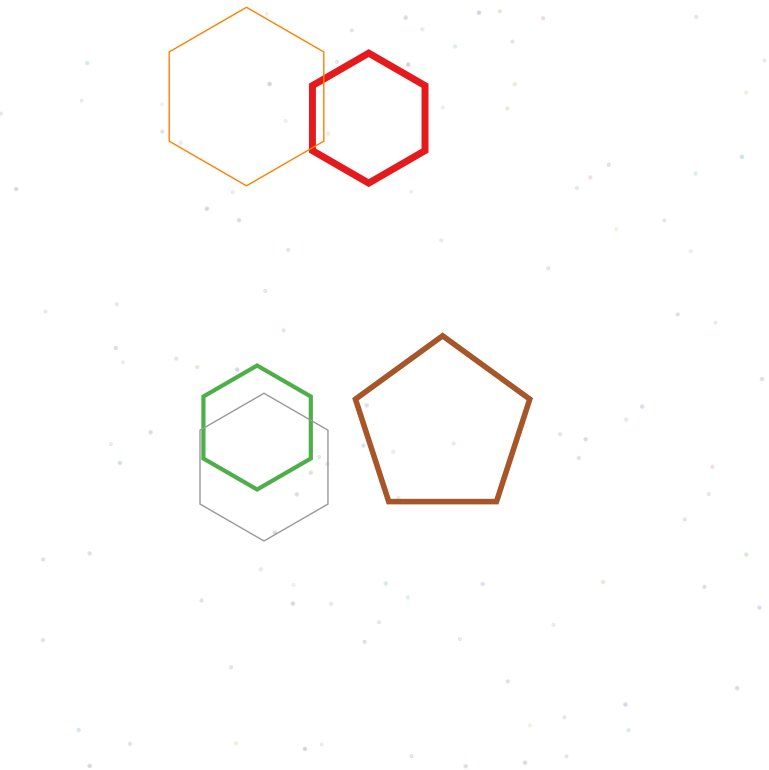[{"shape": "hexagon", "thickness": 2.5, "radius": 0.42, "center": [0.479, 0.847]}, {"shape": "hexagon", "thickness": 1.5, "radius": 0.4, "center": [0.334, 0.445]}, {"shape": "hexagon", "thickness": 0.5, "radius": 0.58, "center": [0.32, 0.875]}, {"shape": "pentagon", "thickness": 2, "radius": 0.6, "center": [0.575, 0.445]}, {"shape": "hexagon", "thickness": 0.5, "radius": 0.48, "center": [0.343, 0.393]}]